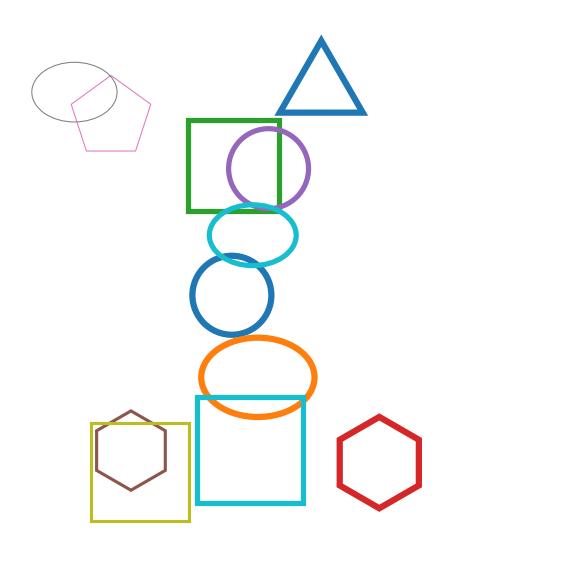[{"shape": "triangle", "thickness": 3, "radius": 0.41, "center": [0.556, 0.846]}, {"shape": "circle", "thickness": 3, "radius": 0.34, "center": [0.402, 0.488]}, {"shape": "oval", "thickness": 3, "radius": 0.49, "center": [0.447, 0.346]}, {"shape": "square", "thickness": 2.5, "radius": 0.39, "center": [0.405, 0.713]}, {"shape": "hexagon", "thickness": 3, "radius": 0.4, "center": [0.657, 0.198]}, {"shape": "circle", "thickness": 2.5, "radius": 0.35, "center": [0.465, 0.707]}, {"shape": "hexagon", "thickness": 1.5, "radius": 0.34, "center": [0.227, 0.219]}, {"shape": "pentagon", "thickness": 0.5, "radius": 0.36, "center": [0.192, 0.796]}, {"shape": "oval", "thickness": 0.5, "radius": 0.37, "center": [0.129, 0.84]}, {"shape": "square", "thickness": 1.5, "radius": 0.43, "center": [0.242, 0.182]}, {"shape": "oval", "thickness": 2.5, "radius": 0.38, "center": [0.438, 0.592]}, {"shape": "square", "thickness": 2.5, "radius": 0.46, "center": [0.433, 0.22]}]